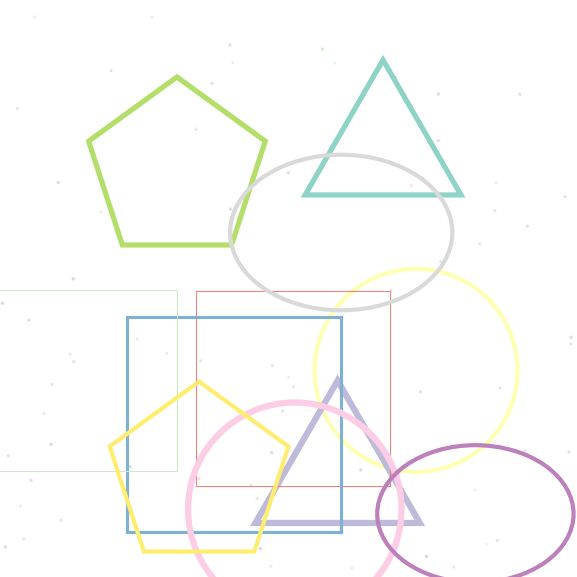[{"shape": "triangle", "thickness": 2.5, "radius": 0.78, "center": [0.663, 0.739]}, {"shape": "circle", "thickness": 2, "radius": 0.88, "center": [0.721, 0.358]}, {"shape": "triangle", "thickness": 3, "radius": 0.82, "center": [0.585, 0.176]}, {"shape": "square", "thickness": 0.5, "radius": 0.84, "center": [0.507, 0.327]}, {"shape": "square", "thickness": 1.5, "radius": 0.93, "center": [0.404, 0.264]}, {"shape": "pentagon", "thickness": 2.5, "radius": 0.8, "center": [0.306, 0.705]}, {"shape": "circle", "thickness": 3, "radius": 0.92, "center": [0.51, 0.117]}, {"shape": "oval", "thickness": 2, "radius": 0.96, "center": [0.591, 0.597]}, {"shape": "oval", "thickness": 2, "radius": 0.85, "center": [0.823, 0.109]}, {"shape": "square", "thickness": 0.5, "radius": 0.78, "center": [0.149, 0.34]}, {"shape": "pentagon", "thickness": 2, "radius": 0.81, "center": [0.345, 0.176]}]